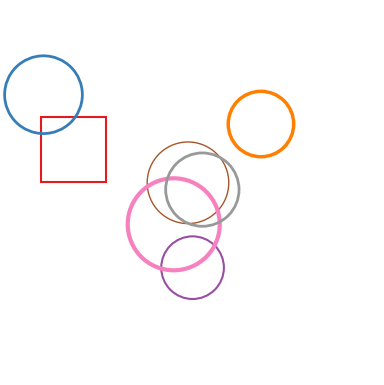[{"shape": "square", "thickness": 1.5, "radius": 0.42, "center": [0.192, 0.611]}, {"shape": "circle", "thickness": 2, "radius": 0.5, "center": [0.113, 0.754]}, {"shape": "circle", "thickness": 1.5, "radius": 0.41, "center": [0.5, 0.305]}, {"shape": "circle", "thickness": 2.5, "radius": 0.42, "center": [0.678, 0.678]}, {"shape": "circle", "thickness": 1, "radius": 0.53, "center": [0.488, 0.525]}, {"shape": "circle", "thickness": 3, "radius": 0.6, "center": [0.451, 0.417]}, {"shape": "circle", "thickness": 2, "radius": 0.48, "center": [0.526, 0.508]}]